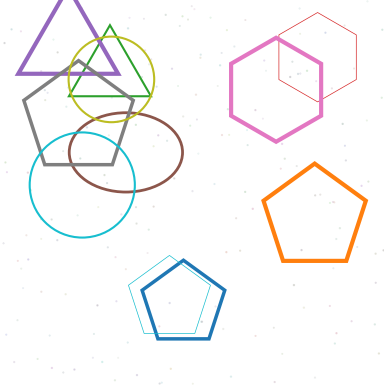[{"shape": "pentagon", "thickness": 2.5, "radius": 0.56, "center": [0.476, 0.211]}, {"shape": "pentagon", "thickness": 3, "radius": 0.7, "center": [0.817, 0.435]}, {"shape": "triangle", "thickness": 1.5, "radius": 0.62, "center": [0.286, 0.812]}, {"shape": "hexagon", "thickness": 0.5, "radius": 0.58, "center": [0.825, 0.851]}, {"shape": "triangle", "thickness": 3, "radius": 0.75, "center": [0.177, 0.883]}, {"shape": "oval", "thickness": 2, "radius": 0.74, "center": [0.327, 0.604]}, {"shape": "hexagon", "thickness": 3, "radius": 0.68, "center": [0.717, 0.767]}, {"shape": "pentagon", "thickness": 2.5, "radius": 0.75, "center": [0.204, 0.693]}, {"shape": "circle", "thickness": 1.5, "radius": 0.56, "center": [0.289, 0.794]}, {"shape": "pentagon", "thickness": 0.5, "radius": 0.56, "center": [0.44, 0.225]}, {"shape": "circle", "thickness": 1.5, "radius": 0.68, "center": [0.214, 0.52]}]